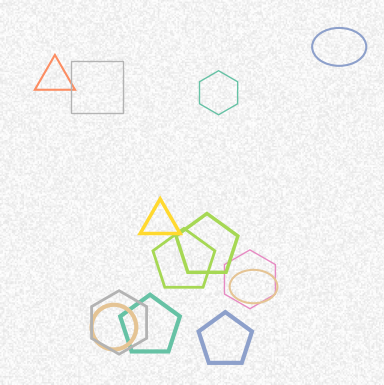[{"shape": "hexagon", "thickness": 1, "radius": 0.29, "center": [0.568, 0.759]}, {"shape": "pentagon", "thickness": 3, "radius": 0.41, "center": [0.39, 0.153]}, {"shape": "triangle", "thickness": 1.5, "radius": 0.3, "center": [0.143, 0.797]}, {"shape": "oval", "thickness": 1.5, "radius": 0.35, "center": [0.881, 0.878]}, {"shape": "pentagon", "thickness": 3, "radius": 0.36, "center": [0.585, 0.116]}, {"shape": "hexagon", "thickness": 1, "radius": 0.38, "center": [0.649, 0.275]}, {"shape": "pentagon", "thickness": 2, "radius": 0.42, "center": [0.478, 0.322]}, {"shape": "pentagon", "thickness": 2.5, "radius": 0.42, "center": [0.538, 0.361]}, {"shape": "triangle", "thickness": 2.5, "radius": 0.3, "center": [0.416, 0.423]}, {"shape": "oval", "thickness": 1.5, "radius": 0.31, "center": [0.658, 0.256]}, {"shape": "circle", "thickness": 3, "radius": 0.29, "center": [0.296, 0.15]}, {"shape": "hexagon", "thickness": 2, "radius": 0.41, "center": [0.309, 0.162]}, {"shape": "square", "thickness": 1, "radius": 0.34, "center": [0.252, 0.774]}]